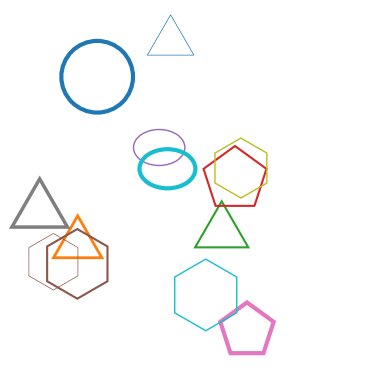[{"shape": "triangle", "thickness": 0.5, "radius": 0.35, "center": [0.443, 0.892]}, {"shape": "circle", "thickness": 3, "radius": 0.47, "center": [0.252, 0.801]}, {"shape": "triangle", "thickness": 2, "radius": 0.36, "center": [0.202, 0.367]}, {"shape": "triangle", "thickness": 1.5, "radius": 0.4, "center": [0.576, 0.397]}, {"shape": "pentagon", "thickness": 1.5, "radius": 0.43, "center": [0.61, 0.535]}, {"shape": "oval", "thickness": 1, "radius": 0.33, "center": [0.413, 0.617]}, {"shape": "hexagon", "thickness": 0.5, "radius": 0.37, "center": [0.139, 0.32]}, {"shape": "hexagon", "thickness": 1.5, "radius": 0.45, "center": [0.201, 0.315]}, {"shape": "pentagon", "thickness": 3, "radius": 0.36, "center": [0.642, 0.142]}, {"shape": "triangle", "thickness": 2.5, "radius": 0.42, "center": [0.103, 0.452]}, {"shape": "hexagon", "thickness": 1, "radius": 0.39, "center": [0.626, 0.564]}, {"shape": "hexagon", "thickness": 1, "radius": 0.46, "center": [0.534, 0.234]}, {"shape": "oval", "thickness": 3, "radius": 0.36, "center": [0.435, 0.562]}]